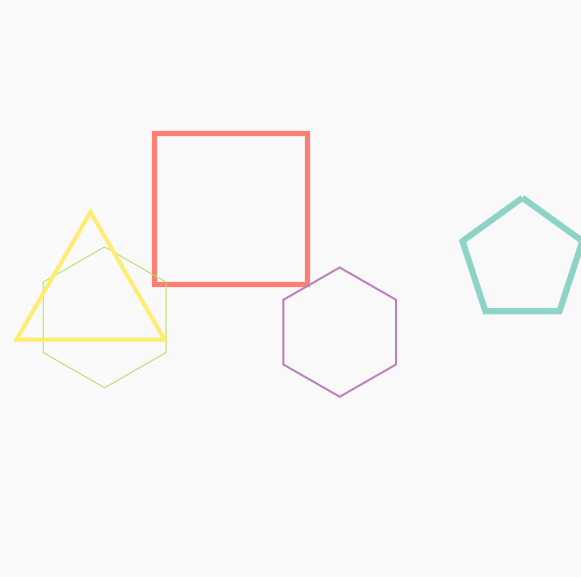[{"shape": "pentagon", "thickness": 3, "radius": 0.54, "center": [0.899, 0.548]}, {"shape": "square", "thickness": 2.5, "radius": 0.66, "center": [0.397, 0.638]}, {"shape": "hexagon", "thickness": 0.5, "radius": 0.61, "center": [0.18, 0.45]}, {"shape": "hexagon", "thickness": 1, "radius": 0.56, "center": [0.584, 0.424]}, {"shape": "triangle", "thickness": 2, "radius": 0.74, "center": [0.156, 0.485]}]